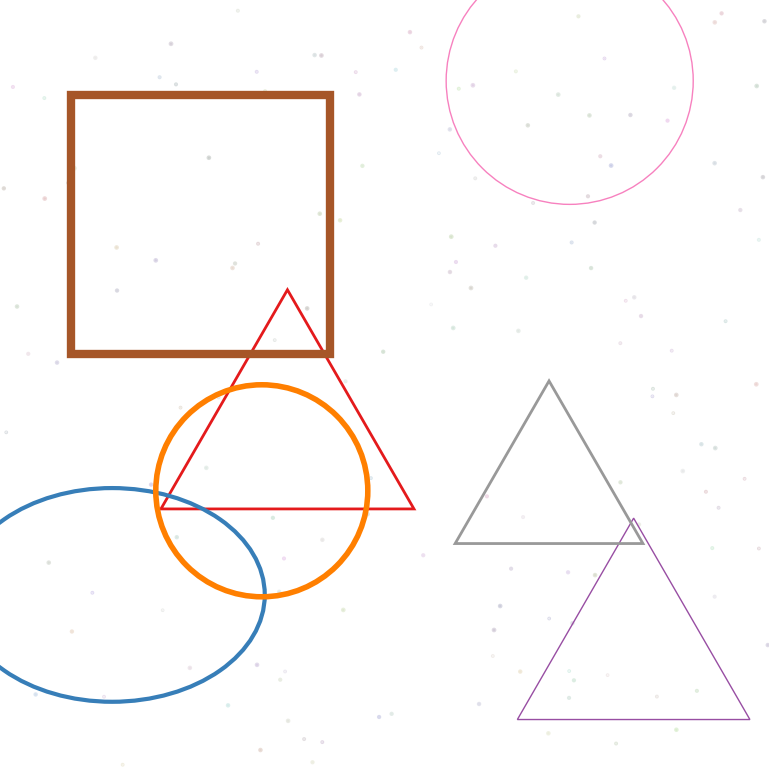[{"shape": "triangle", "thickness": 1, "radius": 0.95, "center": [0.373, 0.434]}, {"shape": "oval", "thickness": 1.5, "radius": 0.99, "center": [0.146, 0.227]}, {"shape": "triangle", "thickness": 0.5, "radius": 0.87, "center": [0.823, 0.153]}, {"shape": "circle", "thickness": 2, "radius": 0.69, "center": [0.34, 0.363]}, {"shape": "square", "thickness": 3, "radius": 0.84, "center": [0.261, 0.709]}, {"shape": "circle", "thickness": 0.5, "radius": 0.8, "center": [0.74, 0.895]}, {"shape": "triangle", "thickness": 1, "radius": 0.7, "center": [0.713, 0.364]}]